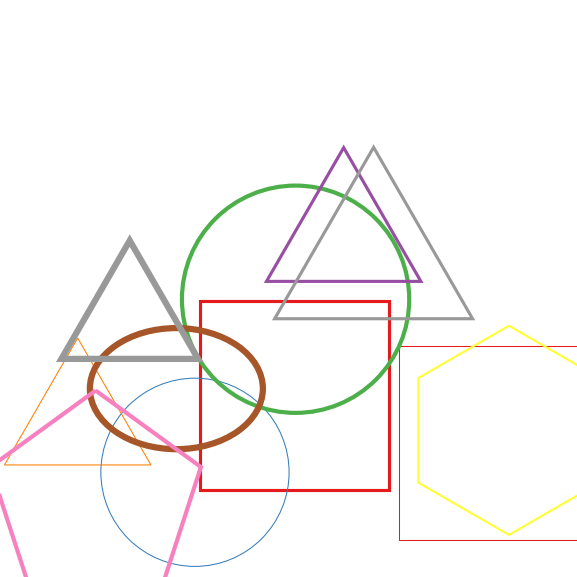[{"shape": "square", "thickness": 0.5, "radius": 0.84, "center": [0.858, 0.231]}, {"shape": "square", "thickness": 1.5, "radius": 0.82, "center": [0.51, 0.314]}, {"shape": "circle", "thickness": 0.5, "radius": 0.81, "center": [0.338, 0.181]}, {"shape": "circle", "thickness": 2, "radius": 0.98, "center": [0.512, 0.481]}, {"shape": "triangle", "thickness": 1.5, "radius": 0.77, "center": [0.595, 0.589]}, {"shape": "triangle", "thickness": 0.5, "radius": 0.73, "center": [0.135, 0.267]}, {"shape": "hexagon", "thickness": 1, "radius": 0.91, "center": [0.881, 0.254]}, {"shape": "oval", "thickness": 3, "radius": 0.75, "center": [0.305, 0.326]}, {"shape": "pentagon", "thickness": 2, "radius": 0.96, "center": [0.165, 0.131]}, {"shape": "triangle", "thickness": 1.5, "radius": 0.99, "center": [0.647, 0.546]}, {"shape": "triangle", "thickness": 3, "radius": 0.68, "center": [0.225, 0.446]}]